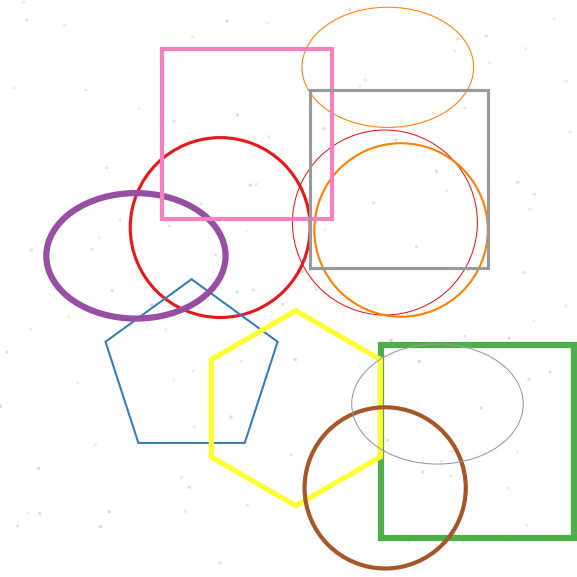[{"shape": "circle", "thickness": 1.5, "radius": 0.78, "center": [0.381, 0.605]}, {"shape": "circle", "thickness": 0.5, "radius": 0.8, "center": [0.666, 0.614]}, {"shape": "pentagon", "thickness": 1, "radius": 0.78, "center": [0.332, 0.359]}, {"shape": "square", "thickness": 3, "radius": 0.84, "center": [0.827, 0.235]}, {"shape": "oval", "thickness": 3, "radius": 0.78, "center": [0.235, 0.556]}, {"shape": "oval", "thickness": 0.5, "radius": 0.74, "center": [0.672, 0.883]}, {"shape": "circle", "thickness": 1, "radius": 0.75, "center": [0.695, 0.601]}, {"shape": "hexagon", "thickness": 2.5, "radius": 0.84, "center": [0.512, 0.292]}, {"shape": "circle", "thickness": 2, "radius": 0.7, "center": [0.667, 0.154]}, {"shape": "square", "thickness": 2, "radius": 0.74, "center": [0.427, 0.767]}, {"shape": "oval", "thickness": 0.5, "radius": 0.74, "center": [0.758, 0.3]}, {"shape": "square", "thickness": 1.5, "radius": 0.77, "center": [0.691, 0.689]}]